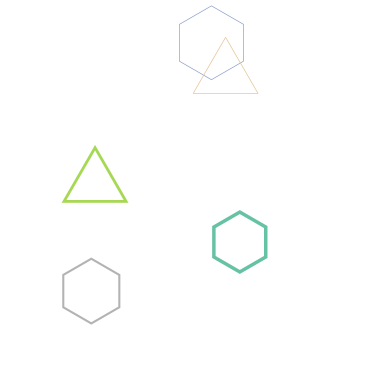[{"shape": "hexagon", "thickness": 2.5, "radius": 0.39, "center": [0.623, 0.371]}, {"shape": "hexagon", "thickness": 0.5, "radius": 0.48, "center": [0.549, 0.889]}, {"shape": "triangle", "thickness": 2, "radius": 0.47, "center": [0.247, 0.523]}, {"shape": "triangle", "thickness": 0.5, "radius": 0.49, "center": [0.586, 0.806]}, {"shape": "hexagon", "thickness": 1.5, "radius": 0.42, "center": [0.237, 0.244]}]